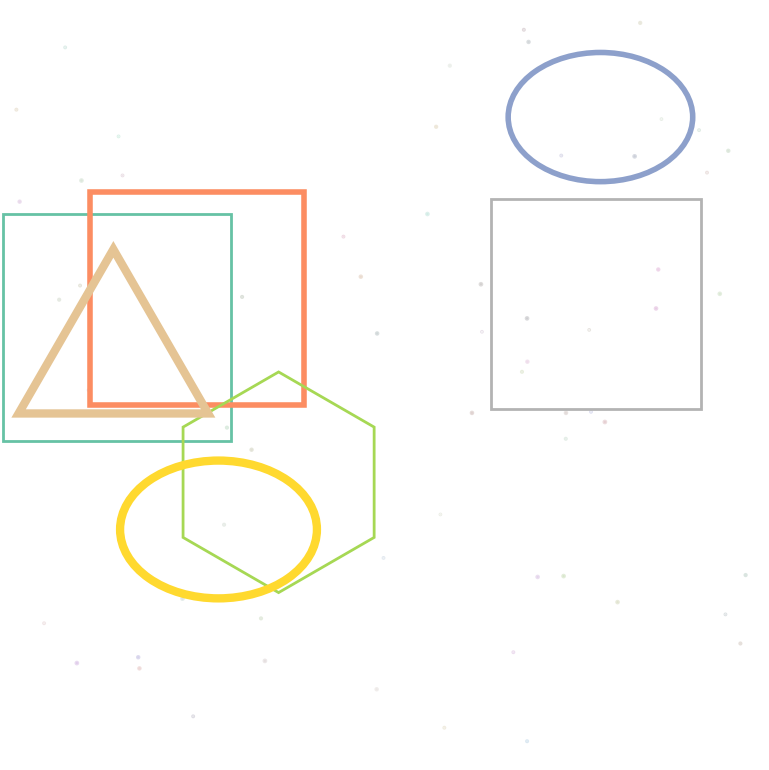[{"shape": "square", "thickness": 1, "radius": 0.74, "center": [0.152, 0.574]}, {"shape": "square", "thickness": 2, "radius": 0.69, "center": [0.256, 0.612]}, {"shape": "oval", "thickness": 2, "radius": 0.6, "center": [0.78, 0.848]}, {"shape": "hexagon", "thickness": 1, "radius": 0.72, "center": [0.362, 0.374]}, {"shape": "oval", "thickness": 3, "radius": 0.64, "center": [0.284, 0.312]}, {"shape": "triangle", "thickness": 3, "radius": 0.71, "center": [0.147, 0.534]}, {"shape": "square", "thickness": 1, "radius": 0.68, "center": [0.774, 0.605]}]